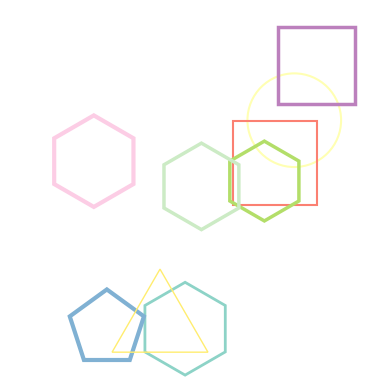[{"shape": "hexagon", "thickness": 2, "radius": 0.6, "center": [0.481, 0.146]}, {"shape": "circle", "thickness": 1.5, "radius": 0.61, "center": [0.764, 0.688]}, {"shape": "square", "thickness": 1.5, "radius": 0.55, "center": [0.714, 0.576]}, {"shape": "pentagon", "thickness": 3, "radius": 0.51, "center": [0.278, 0.147]}, {"shape": "hexagon", "thickness": 2.5, "radius": 0.52, "center": [0.687, 0.53]}, {"shape": "hexagon", "thickness": 3, "radius": 0.59, "center": [0.244, 0.581]}, {"shape": "square", "thickness": 2.5, "radius": 0.5, "center": [0.822, 0.829]}, {"shape": "hexagon", "thickness": 2.5, "radius": 0.56, "center": [0.523, 0.516]}, {"shape": "triangle", "thickness": 1, "radius": 0.72, "center": [0.416, 0.157]}]